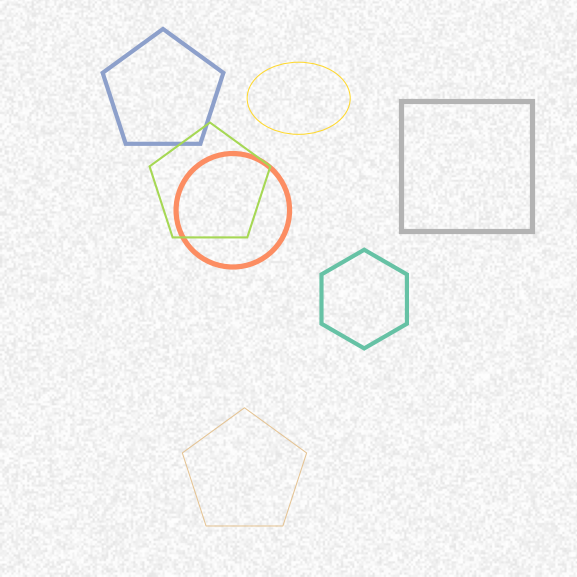[{"shape": "hexagon", "thickness": 2, "radius": 0.43, "center": [0.631, 0.481]}, {"shape": "circle", "thickness": 2.5, "radius": 0.49, "center": [0.403, 0.635]}, {"shape": "pentagon", "thickness": 2, "radius": 0.55, "center": [0.282, 0.839]}, {"shape": "pentagon", "thickness": 1, "radius": 0.55, "center": [0.364, 0.677]}, {"shape": "oval", "thickness": 0.5, "radius": 0.45, "center": [0.517, 0.829]}, {"shape": "pentagon", "thickness": 0.5, "radius": 0.57, "center": [0.423, 0.18]}, {"shape": "square", "thickness": 2.5, "radius": 0.56, "center": [0.808, 0.712]}]